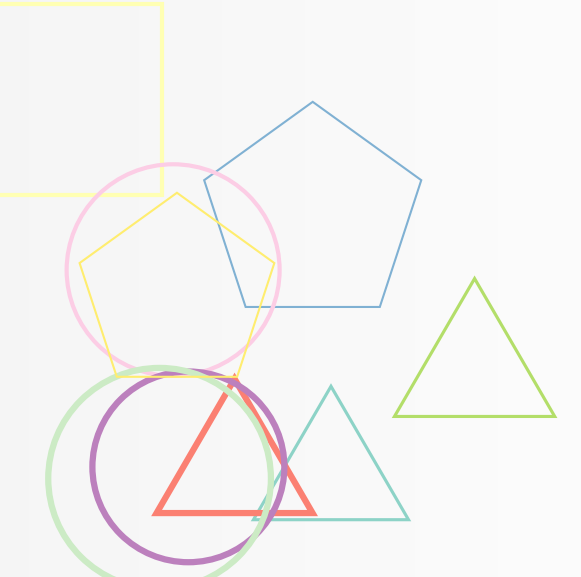[{"shape": "triangle", "thickness": 1.5, "radius": 0.77, "center": [0.569, 0.176]}, {"shape": "square", "thickness": 2, "radius": 0.83, "center": [0.113, 0.827]}, {"shape": "triangle", "thickness": 3, "radius": 0.77, "center": [0.404, 0.188]}, {"shape": "pentagon", "thickness": 1, "radius": 0.98, "center": [0.538, 0.626]}, {"shape": "triangle", "thickness": 1.5, "radius": 0.8, "center": [0.816, 0.358]}, {"shape": "circle", "thickness": 2, "radius": 0.92, "center": [0.298, 0.531]}, {"shape": "circle", "thickness": 3, "radius": 0.83, "center": [0.324, 0.191]}, {"shape": "circle", "thickness": 3, "radius": 0.96, "center": [0.275, 0.171]}, {"shape": "pentagon", "thickness": 1, "radius": 0.88, "center": [0.304, 0.489]}]